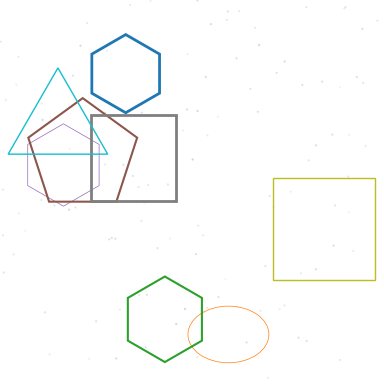[{"shape": "hexagon", "thickness": 2, "radius": 0.51, "center": [0.326, 0.809]}, {"shape": "oval", "thickness": 0.5, "radius": 0.53, "center": [0.593, 0.131]}, {"shape": "hexagon", "thickness": 1.5, "radius": 0.56, "center": [0.428, 0.171]}, {"shape": "hexagon", "thickness": 0.5, "radius": 0.54, "center": [0.165, 0.571]}, {"shape": "pentagon", "thickness": 1.5, "radius": 0.74, "center": [0.215, 0.596]}, {"shape": "square", "thickness": 2, "radius": 0.56, "center": [0.347, 0.591]}, {"shape": "square", "thickness": 1, "radius": 0.66, "center": [0.841, 0.405]}, {"shape": "triangle", "thickness": 1, "radius": 0.75, "center": [0.15, 0.674]}]